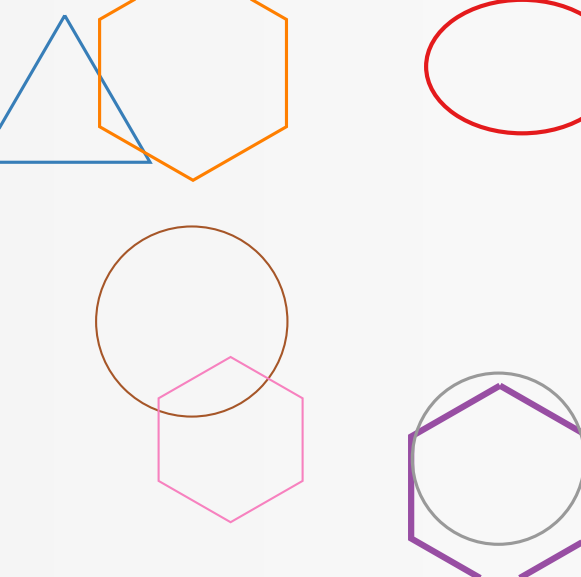[{"shape": "oval", "thickness": 2, "radius": 0.83, "center": [0.898, 0.884]}, {"shape": "triangle", "thickness": 1.5, "radius": 0.85, "center": [0.111, 0.803]}, {"shape": "hexagon", "thickness": 3, "radius": 0.88, "center": [0.86, 0.155]}, {"shape": "hexagon", "thickness": 1.5, "radius": 0.93, "center": [0.332, 0.873]}, {"shape": "circle", "thickness": 1, "radius": 0.82, "center": [0.33, 0.442]}, {"shape": "hexagon", "thickness": 1, "radius": 0.72, "center": [0.397, 0.238]}, {"shape": "circle", "thickness": 1.5, "radius": 0.74, "center": [0.858, 0.205]}]